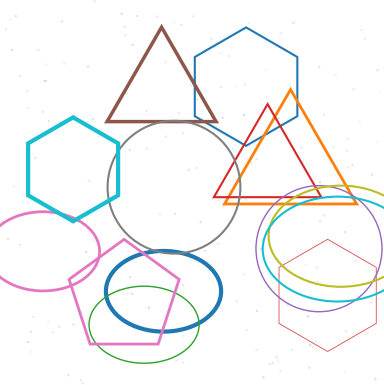[{"shape": "oval", "thickness": 3, "radius": 0.75, "center": [0.425, 0.243]}, {"shape": "hexagon", "thickness": 1.5, "radius": 0.77, "center": [0.639, 0.775]}, {"shape": "triangle", "thickness": 2, "radius": 0.99, "center": [0.755, 0.569]}, {"shape": "oval", "thickness": 1, "radius": 0.71, "center": [0.374, 0.157]}, {"shape": "hexagon", "thickness": 0.5, "radius": 0.73, "center": [0.851, 0.233]}, {"shape": "triangle", "thickness": 1.5, "radius": 0.81, "center": [0.695, 0.568]}, {"shape": "circle", "thickness": 1, "radius": 0.82, "center": [0.829, 0.354]}, {"shape": "triangle", "thickness": 2.5, "radius": 0.82, "center": [0.42, 0.766]}, {"shape": "pentagon", "thickness": 2, "radius": 0.75, "center": [0.322, 0.228]}, {"shape": "oval", "thickness": 2, "radius": 0.73, "center": [0.112, 0.347]}, {"shape": "circle", "thickness": 1.5, "radius": 0.86, "center": [0.452, 0.514]}, {"shape": "oval", "thickness": 1.5, "radius": 0.94, "center": [0.885, 0.386]}, {"shape": "hexagon", "thickness": 3, "radius": 0.67, "center": [0.19, 0.56]}, {"shape": "oval", "thickness": 1.5, "radius": 0.97, "center": [0.877, 0.353]}]